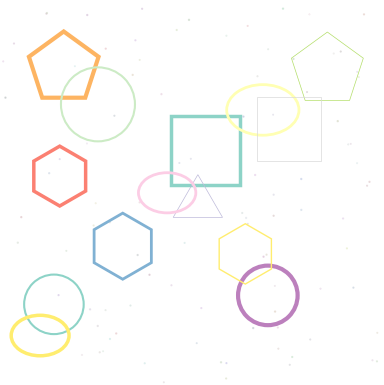[{"shape": "square", "thickness": 2.5, "radius": 0.45, "center": [0.534, 0.61]}, {"shape": "circle", "thickness": 1.5, "radius": 0.39, "center": [0.14, 0.209]}, {"shape": "oval", "thickness": 2, "radius": 0.47, "center": [0.683, 0.715]}, {"shape": "triangle", "thickness": 0.5, "radius": 0.37, "center": [0.514, 0.472]}, {"shape": "hexagon", "thickness": 2.5, "radius": 0.39, "center": [0.155, 0.543]}, {"shape": "hexagon", "thickness": 2, "radius": 0.43, "center": [0.319, 0.361]}, {"shape": "pentagon", "thickness": 3, "radius": 0.48, "center": [0.166, 0.823]}, {"shape": "pentagon", "thickness": 0.5, "radius": 0.49, "center": [0.85, 0.819]}, {"shape": "oval", "thickness": 2, "radius": 0.37, "center": [0.434, 0.499]}, {"shape": "square", "thickness": 0.5, "radius": 0.41, "center": [0.751, 0.664]}, {"shape": "circle", "thickness": 3, "radius": 0.39, "center": [0.696, 0.233]}, {"shape": "circle", "thickness": 1.5, "radius": 0.48, "center": [0.254, 0.729]}, {"shape": "oval", "thickness": 2.5, "radius": 0.38, "center": [0.104, 0.129]}, {"shape": "hexagon", "thickness": 1, "radius": 0.39, "center": [0.637, 0.341]}]